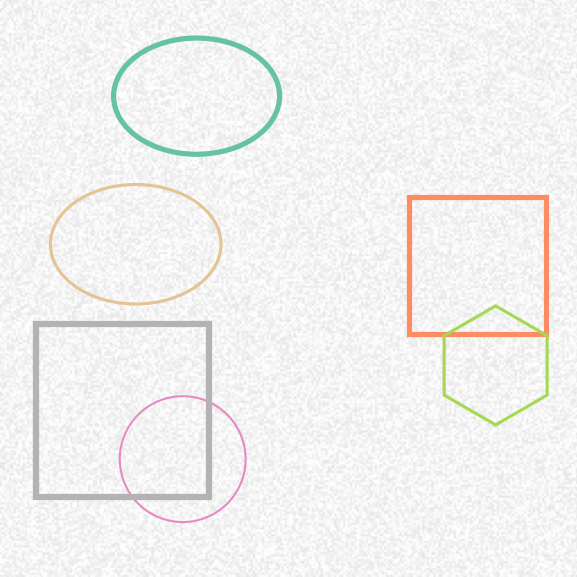[{"shape": "oval", "thickness": 2.5, "radius": 0.72, "center": [0.34, 0.833]}, {"shape": "square", "thickness": 2.5, "radius": 0.59, "center": [0.826, 0.539]}, {"shape": "circle", "thickness": 1, "radius": 0.54, "center": [0.316, 0.204]}, {"shape": "hexagon", "thickness": 1.5, "radius": 0.51, "center": [0.858, 0.366]}, {"shape": "oval", "thickness": 1.5, "radius": 0.74, "center": [0.235, 0.576]}, {"shape": "square", "thickness": 3, "radius": 0.75, "center": [0.212, 0.288]}]